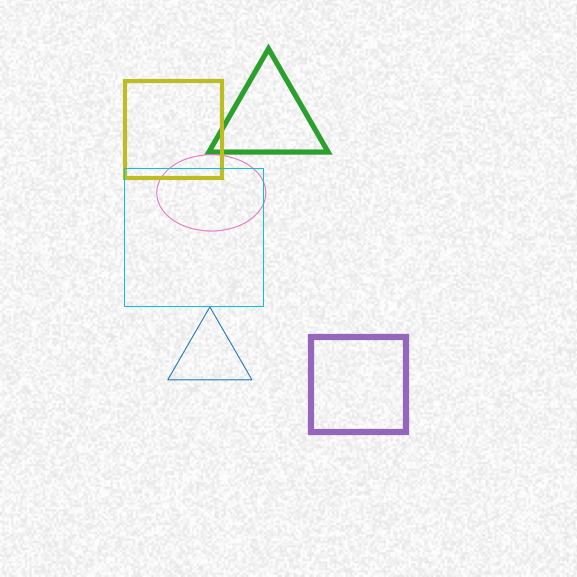[{"shape": "triangle", "thickness": 0.5, "radius": 0.42, "center": [0.363, 0.384]}, {"shape": "triangle", "thickness": 2.5, "radius": 0.6, "center": [0.465, 0.795]}, {"shape": "square", "thickness": 3, "radius": 0.41, "center": [0.621, 0.333]}, {"shape": "oval", "thickness": 0.5, "radius": 0.47, "center": [0.366, 0.665]}, {"shape": "square", "thickness": 2, "radius": 0.42, "center": [0.301, 0.775]}, {"shape": "square", "thickness": 0.5, "radius": 0.6, "center": [0.335, 0.589]}]